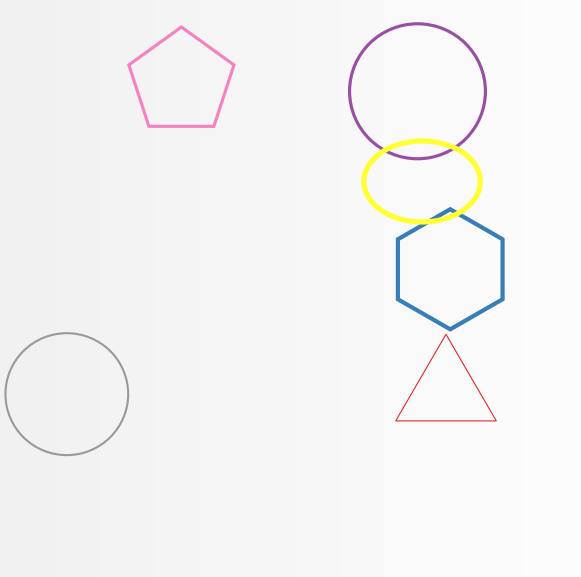[{"shape": "triangle", "thickness": 0.5, "radius": 0.5, "center": [0.767, 0.32]}, {"shape": "hexagon", "thickness": 2, "radius": 0.52, "center": [0.775, 0.533]}, {"shape": "circle", "thickness": 1.5, "radius": 0.58, "center": [0.718, 0.841]}, {"shape": "oval", "thickness": 2.5, "radius": 0.5, "center": [0.726, 0.685]}, {"shape": "pentagon", "thickness": 1.5, "radius": 0.48, "center": [0.312, 0.857]}, {"shape": "circle", "thickness": 1, "radius": 0.53, "center": [0.115, 0.317]}]